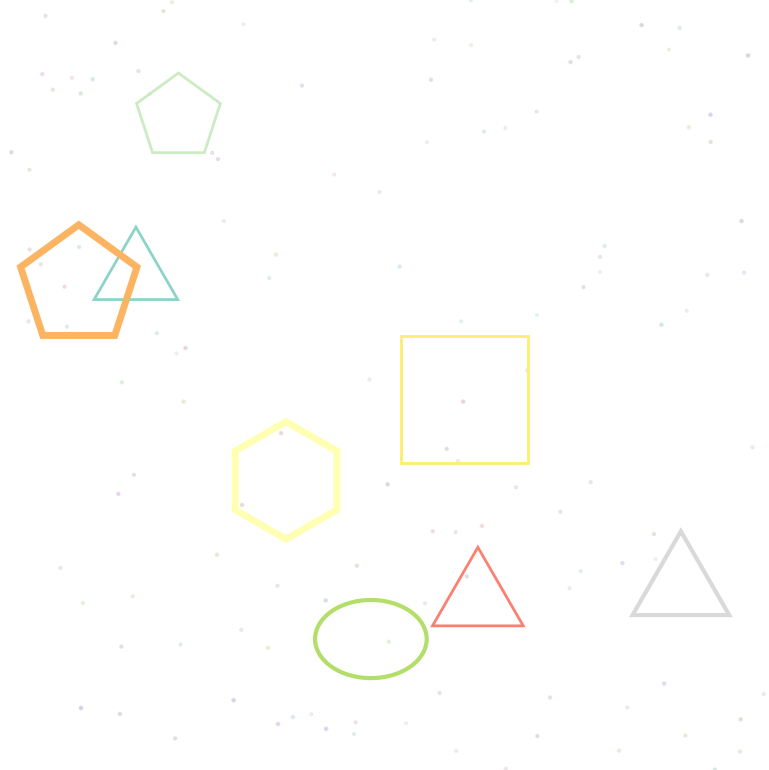[{"shape": "triangle", "thickness": 1, "radius": 0.31, "center": [0.177, 0.642]}, {"shape": "hexagon", "thickness": 2.5, "radius": 0.38, "center": [0.371, 0.376]}, {"shape": "triangle", "thickness": 1, "radius": 0.34, "center": [0.621, 0.221]}, {"shape": "pentagon", "thickness": 2.5, "radius": 0.4, "center": [0.102, 0.629]}, {"shape": "oval", "thickness": 1.5, "radius": 0.36, "center": [0.482, 0.17]}, {"shape": "triangle", "thickness": 1.5, "radius": 0.36, "center": [0.884, 0.237]}, {"shape": "pentagon", "thickness": 1, "radius": 0.29, "center": [0.232, 0.848]}, {"shape": "square", "thickness": 1, "radius": 0.41, "center": [0.603, 0.482]}]